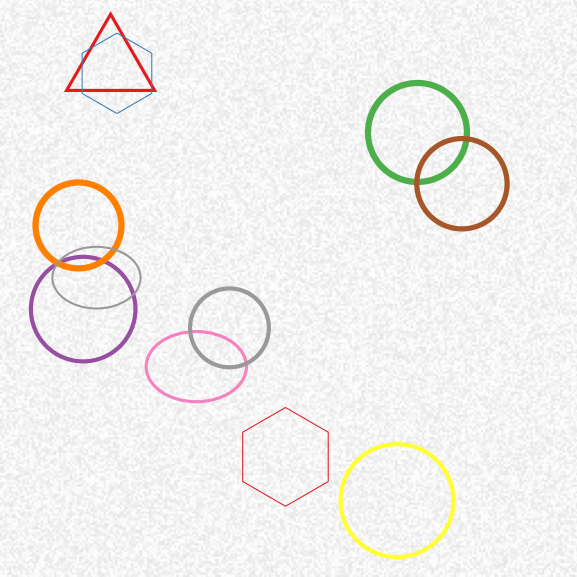[{"shape": "triangle", "thickness": 1.5, "radius": 0.44, "center": [0.191, 0.887]}, {"shape": "hexagon", "thickness": 0.5, "radius": 0.43, "center": [0.494, 0.208]}, {"shape": "hexagon", "thickness": 0.5, "radius": 0.35, "center": [0.203, 0.872]}, {"shape": "circle", "thickness": 3, "radius": 0.43, "center": [0.723, 0.77]}, {"shape": "circle", "thickness": 2, "radius": 0.45, "center": [0.144, 0.464]}, {"shape": "circle", "thickness": 3, "radius": 0.37, "center": [0.136, 0.609]}, {"shape": "circle", "thickness": 2, "radius": 0.49, "center": [0.688, 0.132]}, {"shape": "circle", "thickness": 2.5, "radius": 0.39, "center": [0.8, 0.681]}, {"shape": "oval", "thickness": 1.5, "radius": 0.43, "center": [0.34, 0.364]}, {"shape": "circle", "thickness": 2, "radius": 0.34, "center": [0.397, 0.431]}, {"shape": "oval", "thickness": 1, "radius": 0.38, "center": [0.167, 0.518]}]